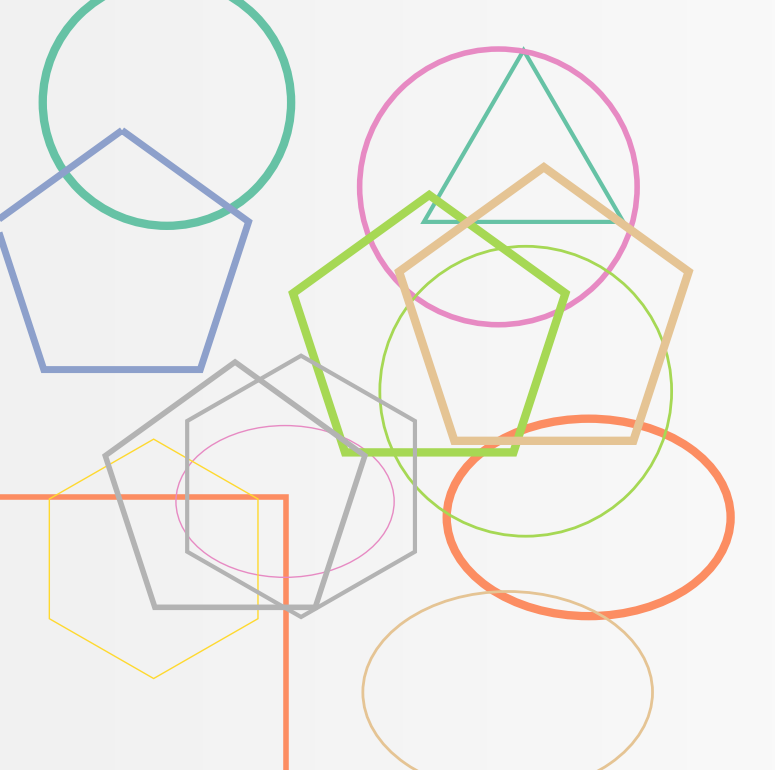[{"shape": "circle", "thickness": 3, "radius": 0.8, "center": [0.215, 0.867]}, {"shape": "triangle", "thickness": 1.5, "radius": 0.74, "center": [0.676, 0.786]}, {"shape": "square", "thickness": 2, "radius": 0.94, "center": [0.181, 0.166]}, {"shape": "oval", "thickness": 3, "radius": 0.92, "center": [0.76, 0.328]}, {"shape": "pentagon", "thickness": 2.5, "radius": 0.86, "center": [0.157, 0.659]}, {"shape": "oval", "thickness": 0.5, "radius": 0.7, "center": [0.368, 0.349]}, {"shape": "circle", "thickness": 2, "radius": 0.9, "center": [0.643, 0.757]}, {"shape": "pentagon", "thickness": 3, "radius": 0.92, "center": [0.554, 0.562]}, {"shape": "circle", "thickness": 1, "radius": 0.94, "center": [0.678, 0.492]}, {"shape": "hexagon", "thickness": 0.5, "radius": 0.78, "center": [0.198, 0.274]}, {"shape": "oval", "thickness": 1, "radius": 0.93, "center": [0.655, 0.101]}, {"shape": "pentagon", "thickness": 3, "radius": 0.98, "center": [0.702, 0.586]}, {"shape": "hexagon", "thickness": 1.5, "radius": 0.85, "center": [0.388, 0.368]}, {"shape": "pentagon", "thickness": 2, "radius": 0.88, "center": [0.303, 0.354]}]